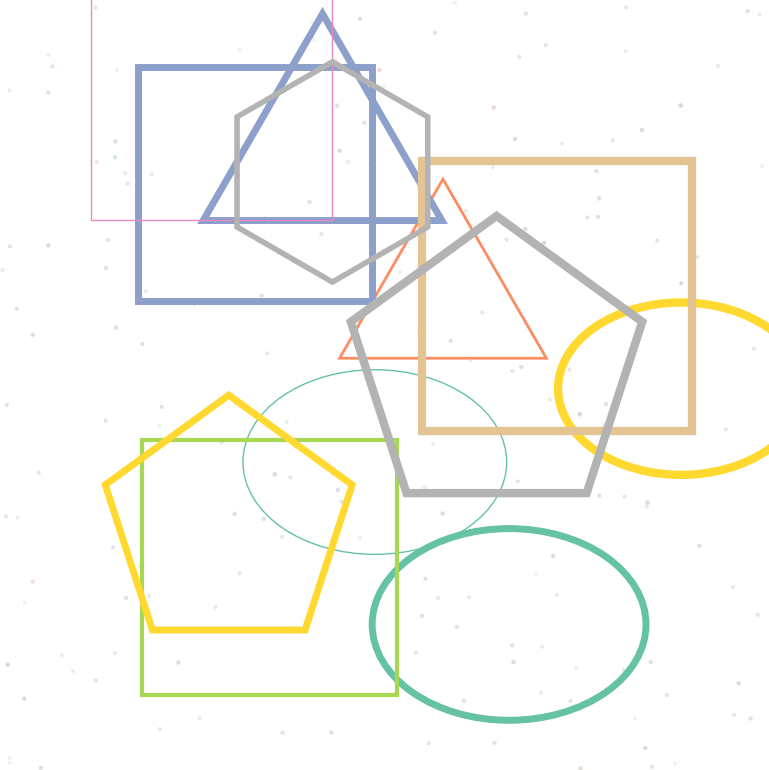[{"shape": "oval", "thickness": 2.5, "radius": 0.89, "center": [0.661, 0.189]}, {"shape": "oval", "thickness": 0.5, "radius": 0.86, "center": [0.487, 0.4]}, {"shape": "triangle", "thickness": 1, "radius": 0.78, "center": [0.575, 0.612]}, {"shape": "square", "thickness": 2.5, "radius": 0.76, "center": [0.331, 0.761]}, {"shape": "triangle", "thickness": 2.5, "radius": 0.89, "center": [0.419, 0.803]}, {"shape": "square", "thickness": 0.5, "radius": 0.79, "center": [0.275, 0.871]}, {"shape": "square", "thickness": 1.5, "radius": 0.83, "center": [0.35, 0.263]}, {"shape": "oval", "thickness": 3, "radius": 0.8, "center": [0.885, 0.495]}, {"shape": "pentagon", "thickness": 2.5, "radius": 0.84, "center": [0.297, 0.318]}, {"shape": "square", "thickness": 3, "radius": 0.88, "center": [0.724, 0.616]}, {"shape": "pentagon", "thickness": 3, "radius": 0.99, "center": [0.645, 0.521]}, {"shape": "hexagon", "thickness": 2, "radius": 0.71, "center": [0.432, 0.777]}]